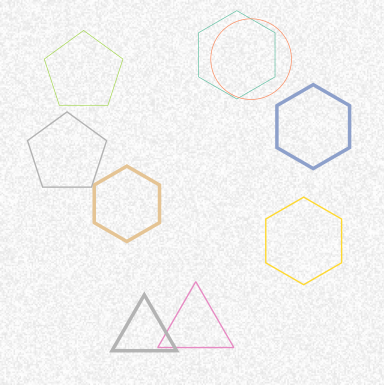[{"shape": "hexagon", "thickness": 0.5, "radius": 0.57, "center": [0.615, 0.858]}, {"shape": "circle", "thickness": 0.5, "radius": 0.52, "center": [0.652, 0.846]}, {"shape": "hexagon", "thickness": 2.5, "radius": 0.54, "center": [0.814, 0.671]}, {"shape": "triangle", "thickness": 1, "radius": 0.57, "center": [0.509, 0.154]}, {"shape": "pentagon", "thickness": 0.5, "radius": 0.54, "center": [0.217, 0.813]}, {"shape": "hexagon", "thickness": 1, "radius": 0.57, "center": [0.789, 0.374]}, {"shape": "hexagon", "thickness": 2.5, "radius": 0.49, "center": [0.33, 0.471]}, {"shape": "triangle", "thickness": 2.5, "radius": 0.48, "center": [0.375, 0.137]}, {"shape": "pentagon", "thickness": 1, "radius": 0.54, "center": [0.174, 0.601]}]